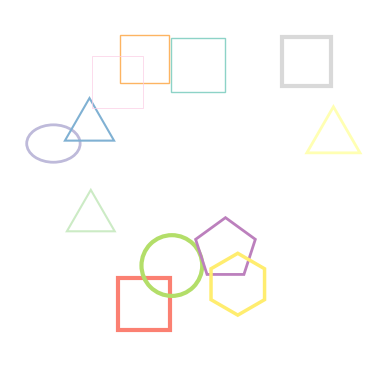[{"shape": "square", "thickness": 1, "radius": 0.35, "center": [0.515, 0.83]}, {"shape": "triangle", "thickness": 2, "radius": 0.4, "center": [0.866, 0.643]}, {"shape": "oval", "thickness": 2, "radius": 0.35, "center": [0.139, 0.627]}, {"shape": "square", "thickness": 3, "radius": 0.33, "center": [0.374, 0.21]}, {"shape": "triangle", "thickness": 1.5, "radius": 0.37, "center": [0.232, 0.672]}, {"shape": "square", "thickness": 1, "radius": 0.32, "center": [0.375, 0.846]}, {"shape": "circle", "thickness": 3, "radius": 0.39, "center": [0.446, 0.31]}, {"shape": "square", "thickness": 0.5, "radius": 0.34, "center": [0.305, 0.787]}, {"shape": "square", "thickness": 3, "radius": 0.32, "center": [0.797, 0.839]}, {"shape": "pentagon", "thickness": 2, "radius": 0.41, "center": [0.586, 0.353]}, {"shape": "triangle", "thickness": 1.5, "radius": 0.36, "center": [0.236, 0.435]}, {"shape": "hexagon", "thickness": 2.5, "radius": 0.4, "center": [0.618, 0.262]}]